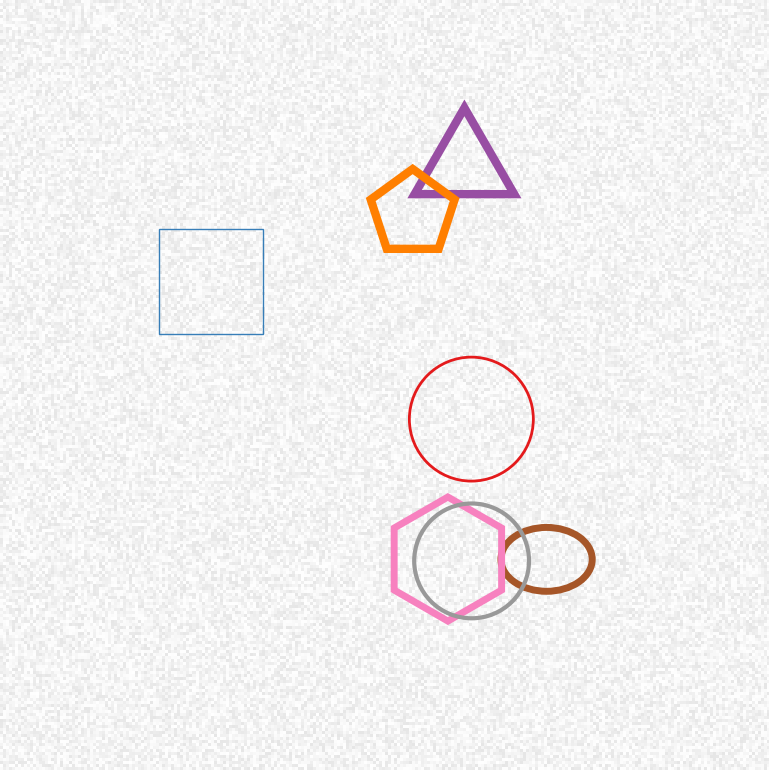[{"shape": "circle", "thickness": 1, "radius": 0.4, "center": [0.612, 0.456]}, {"shape": "square", "thickness": 0.5, "radius": 0.34, "center": [0.275, 0.634]}, {"shape": "triangle", "thickness": 3, "radius": 0.37, "center": [0.603, 0.785]}, {"shape": "pentagon", "thickness": 3, "radius": 0.29, "center": [0.536, 0.723]}, {"shape": "oval", "thickness": 2.5, "radius": 0.3, "center": [0.71, 0.274]}, {"shape": "hexagon", "thickness": 2.5, "radius": 0.4, "center": [0.582, 0.274]}, {"shape": "circle", "thickness": 1.5, "radius": 0.37, "center": [0.612, 0.272]}]